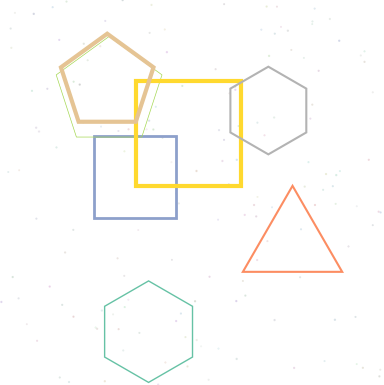[{"shape": "hexagon", "thickness": 1, "radius": 0.66, "center": [0.386, 0.139]}, {"shape": "triangle", "thickness": 1.5, "radius": 0.74, "center": [0.76, 0.368]}, {"shape": "square", "thickness": 2, "radius": 0.53, "center": [0.35, 0.539]}, {"shape": "pentagon", "thickness": 0.5, "radius": 0.72, "center": [0.283, 0.761]}, {"shape": "square", "thickness": 3, "radius": 0.68, "center": [0.49, 0.653]}, {"shape": "pentagon", "thickness": 3, "radius": 0.63, "center": [0.278, 0.786]}, {"shape": "hexagon", "thickness": 1.5, "radius": 0.57, "center": [0.697, 0.713]}]